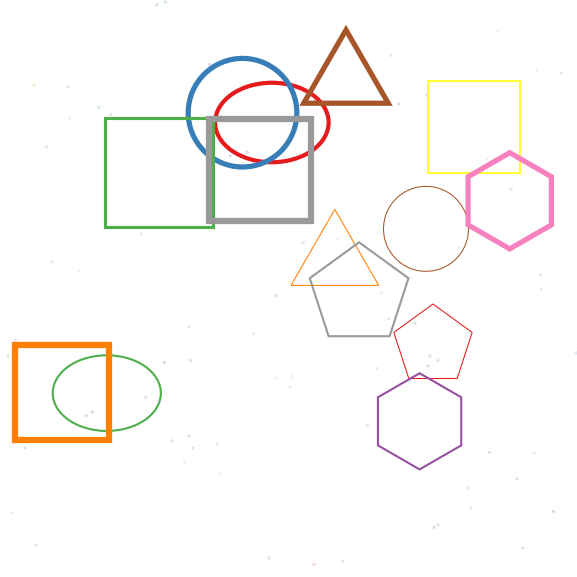[{"shape": "pentagon", "thickness": 0.5, "radius": 0.36, "center": [0.75, 0.401]}, {"shape": "oval", "thickness": 2, "radius": 0.49, "center": [0.471, 0.787]}, {"shape": "circle", "thickness": 2.5, "radius": 0.47, "center": [0.42, 0.804]}, {"shape": "oval", "thickness": 1, "radius": 0.47, "center": [0.185, 0.318]}, {"shape": "square", "thickness": 1.5, "radius": 0.47, "center": [0.275, 0.7]}, {"shape": "hexagon", "thickness": 1, "radius": 0.42, "center": [0.727, 0.27]}, {"shape": "triangle", "thickness": 0.5, "radius": 0.44, "center": [0.58, 0.549]}, {"shape": "square", "thickness": 3, "radius": 0.41, "center": [0.108, 0.319]}, {"shape": "square", "thickness": 1, "radius": 0.4, "center": [0.821, 0.779]}, {"shape": "circle", "thickness": 0.5, "radius": 0.37, "center": [0.738, 0.603]}, {"shape": "triangle", "thickness": 2.5, "radius": 0.42, "center": [0.599, 0.863]}, {"shape": "hexagon", "thickness": 2.5, "radius": 0.42, "center": [0.883, 0.651]}, {"shape": "pentagon", "thickness": 1, "radius": 0.45, "center": [0.622, 0.49]}, {"shape": "square", "thickness": 3, "radius": 0.44, "center": [0.451, 0.705]}]